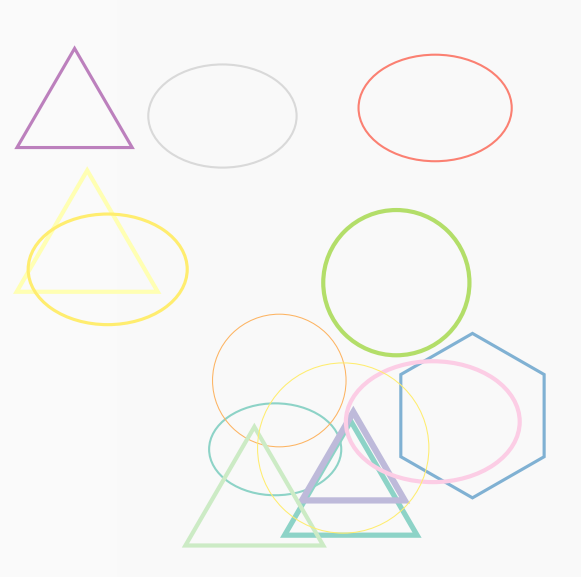[{"shape": "triangle", "thickness": 2.5, "radius": 0.66, "center": [0.604, 0.138]}, {"shape": "oval", "thickness": 1, "radius": 0.57, "center": [0.473, 0.221]}, {"shape": "triangle", "thickness": 2, "radius": 0.7, "center": [0.15, 0.564]}, {"shape": "triangle", "thickness": 3, "radius": 0.51, "center": [0.608, 0.184]}, {"shape": "oval", "thickness": 1, "radius": 0.66, "center": [0.749, 0.812]}, {"shape": "hexagon", "thickness": 1.5, "radius": 0.71, "center": [0.813, 0.279]}, {"shape": "circle", "thickness": 0.5, "radius": 0.57, "center": [0.481, 0.34]}, {"shape": "circle", "thickness": 2, "radius": 0.63, "center": [0.682, 0.51]}, {"shape": "oval", "thickness": 2, "radius": 0.75, "center": [0.745, 0.269]}, {"shape": "oval", "thickness": 1, "radius": 0.64, "center": [0.383, 0.798]}, {"shape": "triangle", "thickness": 1.5, "radius": 0.57, "center": [0.128, 0.801]}, {"shape": "triangle", "thickness": 2, "radius": 0.68, "center": [0.438, 0.123]}, {"shape": "oval", "thickness": 1.5, "radius": 0.68, "center": [0.185, 0.533]}, {"shape": "circle", "thickness": 0.5, "radius": 0.74, "center": [0.59, 0.223]}]